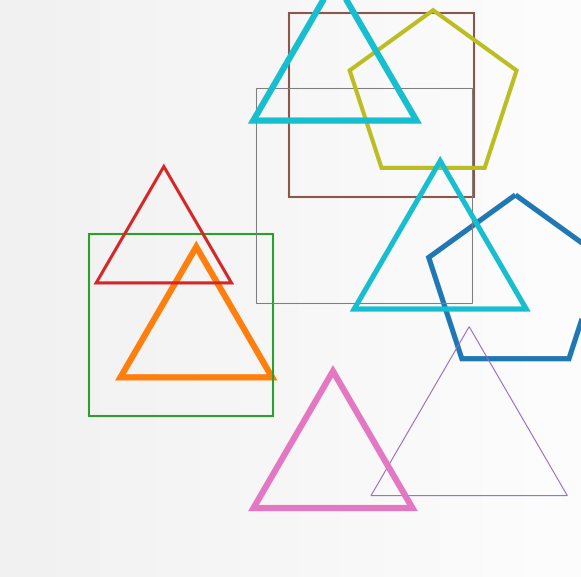[{"shape": "pentagon", "thickness": 2.5, "radius": 0.78, "center": [0.887, 0.505]}, {"shape": "triangle", "thickness": 3, "radius": 0.75, "center": [0.338, 0.421]}, {"shape": "square", "thickness": 1, "radius": 0.79, "center": [0.312, 0.436]}, {"shape": "triangle", "thickness": 1.5, "radius": 0.67, "center": [0.282, 0.576]}, {"shape": "triangle", "thickness": 0.5, "radius": 0.98, "center": [0.807, 0.238]}, {"shape": "square", "thickness": 1, "radius": 0.8, "center": [0.656, 0.817]}, {"shape": "triangle", "thickness": 3, "radius": 0.79, "center": [0.573, 0.198]}, {"shape": "square", "thickness": 0.5, "radius": 0.93, "center": [0.626, 0.66]}, {"shape": "pentagon", "thickness": 2, "radius": 0.75, "center": [0.745, 0.831]}, {"shape": "triangle", "thickness": 3, "radius": 0.81, "center": [0.576, 0.871]}, {"shape": "triangle", "thickness": 2.5, "radius": 0.85, "center": [0.757, 0.549]}]